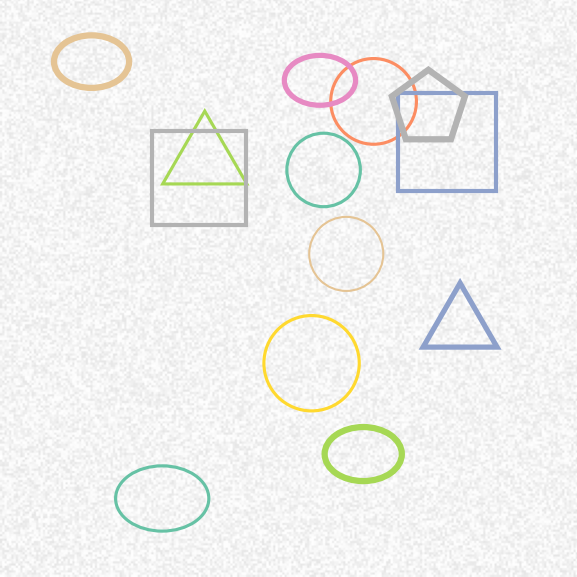[{"shape": "oval", "thickness": 1.5, "radius": 0.4, "center": [0.281, 0.136]}, {"shape": "circle", "thickness": 1.5, "radius": 0.32, "center": [0.56, 0.705]}, {"shape": "circle", "thickness": 1.5, "radius": 0.37, "center": [0.647, 0.824]}, {"shape": "square", "thickness": 2, "radius": 0.42, "center": [0.775, 0.754]}, {"shape": "triangle", "thickness": 2.5, "radius": 0.37, "center": [0.797, 0.435]}, {"shape": "oval", "thickness": 2.5, "radius": 0.31, "center": [0.554, 0.86]}, {"shape": "oval", "thickness": 3, "radius": 0.33, "center": [0.629, 0.213]}, {"shape": "triangle", "thickness": 1.5, "radius": 0.42, "center": [0.355, 0.723]}, {"shape": "circle", "thickness": 1.5, "radius": 0.41, "center": [0.54, 0.37]}, {"shape": "circle", "thickness": 1, "radius": 0.32, "center": [0.6, 0.559]}, {"shape": "oval", "thickness": 3, "radius": 0.33, "center": [0.159, 0.892]}, {"shape": "pentagon", "thickness": 3, "radius": 0.33, "center": [0.742, 0.812]}, {"shape": "square", "thickness": 2, "radius": 0.41, "center": [0.344, 0.691]}]